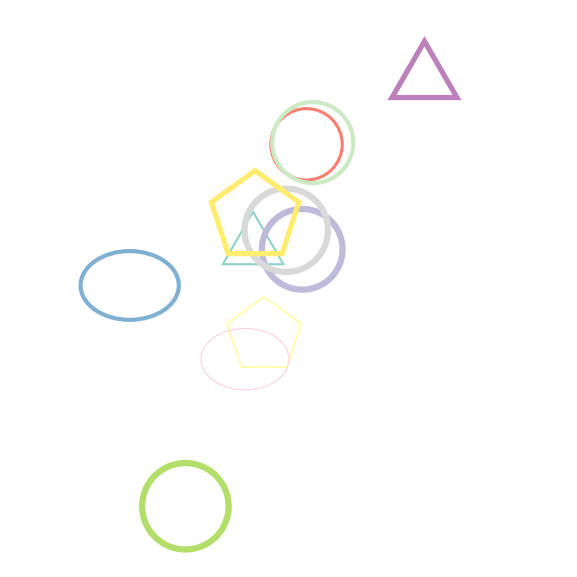[{"shape": "triangle", "thickness": 1, "radius": 0.3, "center": [0.438, 0.572]}, {"shape": "pentagon", "thickness": 1, "radius": 0.34, "center": [0.458, 0.418]}, {"shape": "circle", "thickness": 3, "radius": 0.35, "center": [0.523, 0.567]}, {"shape": "circle", "thickness": 1.5, "radius": 0.31, "center": [0.531, 0.749]}, {"shape": "oval", "thickness": 2, "radius": 0.43, "center": [0.225, 0.505]}, {"shape": "circle", "thickness": 3, "radius": 0.37, "center": [0.321, 0.122]}, {"shape": "oval", "thickness": 0.5, "radius": 0.38, "center": [0.424, 0.377]}, {"shape": "circle", "thickness": 3, "radius": 0.36, "center": [0.496, 0.6]}, {"shape": "triangle", "thickness": 2.5, "radius": 0.32, "center": [0.735, 0.863]}, {"shape": "circle", "thickness": 2, "radius": 0.35, "center": [0.542, 0.752]}, {"shape": "pentagon", "thickness": 2.5, "radius": 0.4, "center": [0.442, 0.624]}]